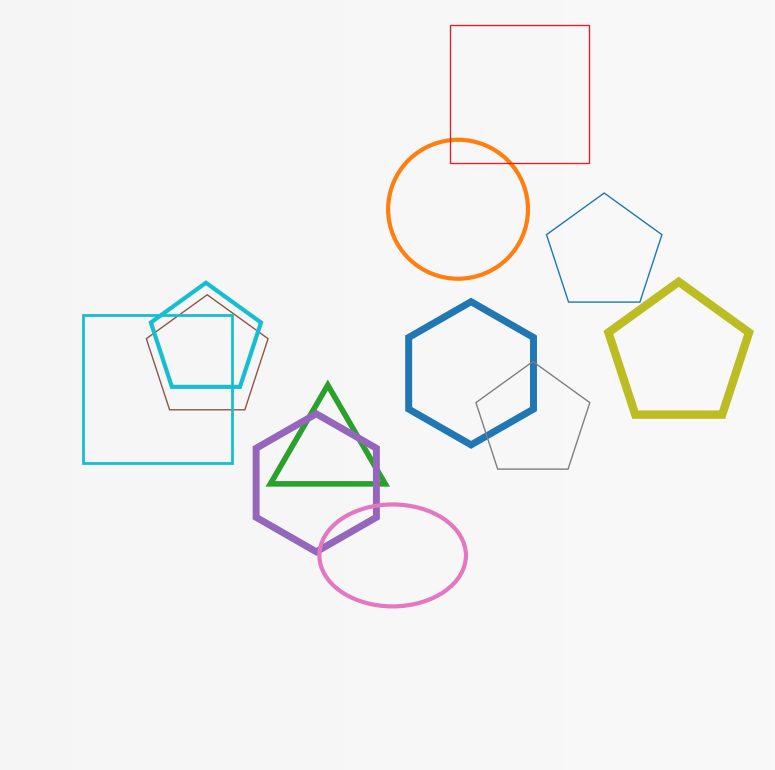[{"shape": "hexagon", "thickness": 2.5, "radius": 0.46, "center": [0.608, 0.515]}, {"shape": "pentagon", "thickness": 0.5, "radius": 0.39, "center": [0.78, 0.671]}, {"shape": "circle", "thickness": 1.5, "radius": 0.45, "center": [0.591, 0.728]}, {"shape": "triangle", "thickness": 2, "radius": 0.43, "center": [0.423, 0.414]}, {"shape": "square", "thickness": 0.5, "radius": 0.45, "center": [0.67, 0.878]}, {"shape": "hexagon", "thickness": 2.5, "radius": 0.45, "center": [0.408, 0.373]}, {"shape": "pentagon", "thickness": 0.5, "radius": 0.41, "center": [0.267, 0.535]}, {"shape": "oval", "thickness": 1.5, "radius": 0.47, "center": [0.507, 0.279]}, {"shape": "pentagon", "thickness": 0.5, "radius": 0.39, "center": [0.688, 0.453]}, {"shape": "pentagon", "thickness": 3, "radius": 0.48, "center": [0.876, 0.539]}, {"shape": "square", "thickness": 1, "radius": 0.48, "center": [0.203, 0.495]}, {"shape": "pentagon", "thickness": 1.5, "radius": 0.37, "center": [0.266, 0.558]}]